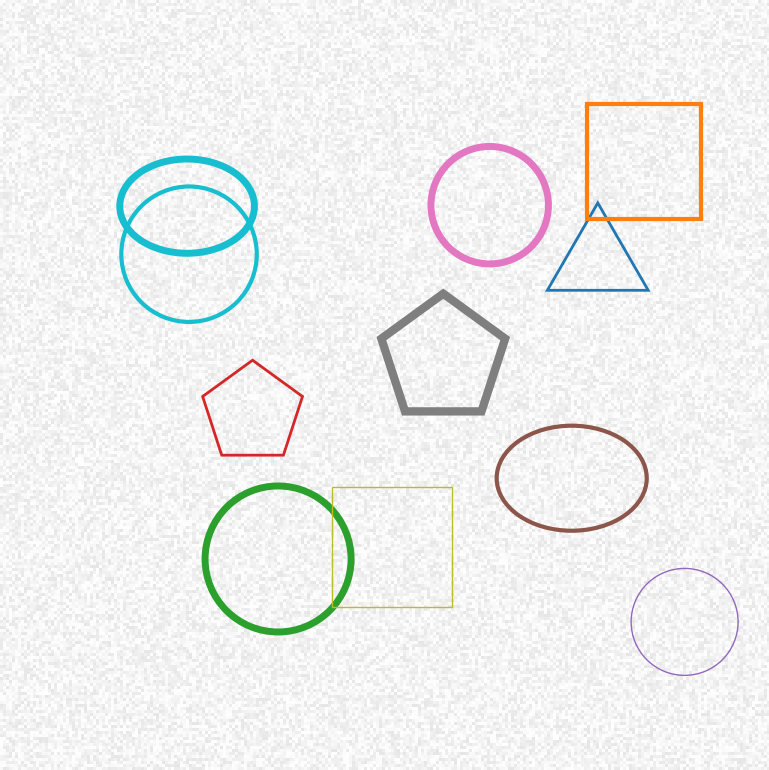[{"shape": "triangle", "thickness": 1, "radius": 0.38, "center": [0.776, 0.661]}, {"shape": "square", "thickness": 1.5, "radius": 0.37, "center": [0.836, 0.79]}, {"shape": "circle", "thickness": 2.5, "radius": 0.47, "center": [0.361, 0.274]}, {"shape": "pentagon", "thickness": 1, "radius": 0.34, "center": [0.328, 0.464]}, {"shape": "circle", "thickness": 0.5, "radius": 0.35, "center": [0.889, 0.192]}, {"shape": "oval", "thickness": 1.5, "radius": 0.49, "center": [0.742, 0.379]}, {"shape": "circle", "thickness": 2.5, "radius": 0.38, "center": [0.636, 0.734]}, {"shape": "pentagon", "thickness": 3, "radius": 0.42, "center": [0.576, 0.534]}, {"shape": "square", "thickness": 0.5, "radius": 0.39, "center": [0.509, 0.29]}, {"shape": "oval", "thickness": 2.5, "radius": 0.44, "center": [0.243, 0.732]}, {"shape": "circle", "thickness": 1.5, "radius": 0.44, "center": [0.246, 0.67]}]